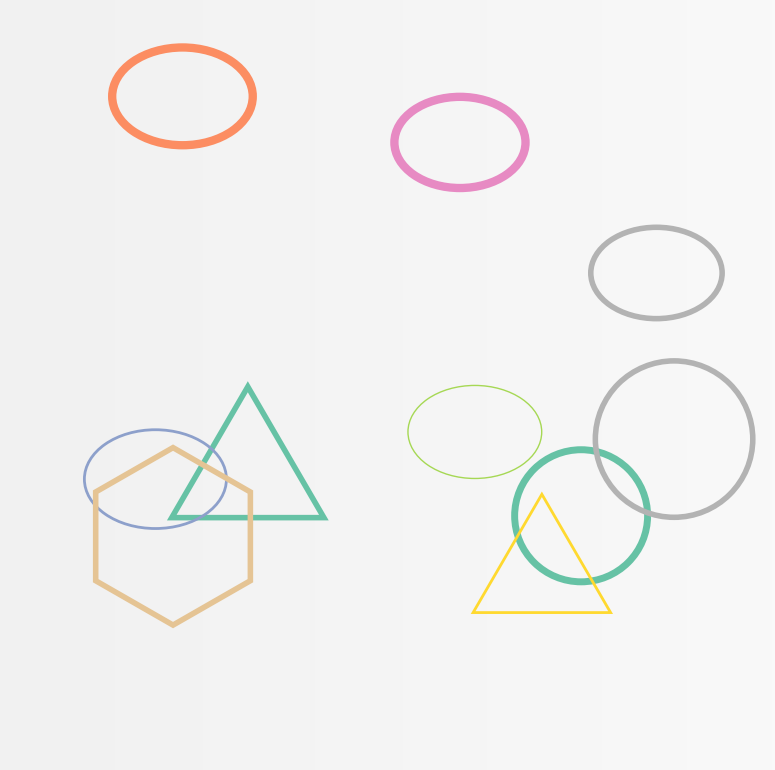[{"shape": "triangle", "thickness": 2, "radius": 0.57, "center": [0.32, 0.384]}, {"shape": "circle", "thickness": 2.5, "radius": 0.43, "center": [0.75, 0.33]}, {"shape": "oval", "thickness": 3, "radius": 0.45, "center": [0.235, 0.875]}, {"shape": "oval", "thickness": 1, "radius": 0.46, "center": [0.201, 0.378]}, {"shape": "oval", "thickness": 3, "radius": 0.42, "center": [0.593, 0.815]}, {"shape": "oval", "thickness": 0.5, "radius": 0.43, "center": [0.613, 0.439]}, {"shape": "triangle", "thickness": 1, "radius": 0.51, "center": [0.699, 0.256]}, {"shape": "hexagon", "thickness": 2, "radius": 0.58, "center": [0.223, 0.303]}, {"shape": "circle", "thickness": 2, "radius": 0.51, "center": [0.87, 0.43]}, {"shape": "oval", "thickness": 2, "radius": 0.42, "center": [0.847, 0.645]}]